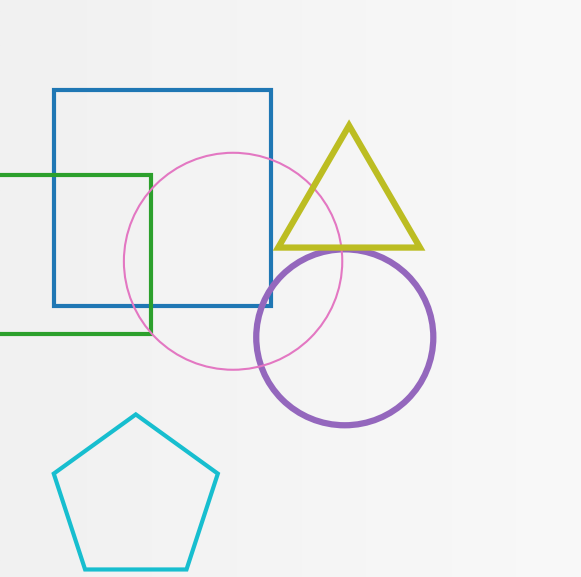[{"shape": "square", "thickness": 2, "radius": 0.93, "center": [0.279, 0.656]}, {"shape": "square", "thickness": 2, "radius": 0.69, "center": [0.123, 0.559]}, {"shape": "circle", "thickness": 3, "radius": 0.76, "center": [0.593, 0.415]}, {"shape": "circle", "thickness": 1, "radius": 0.94, "center": [0.401, 0.547]}, {"shape": "triangle", "thickness": 3, "radius": 0.7, "center": [0.601, 0.641]}, {"shape": "pentagon", "thickness": 2, "radius": 0.74, "center": [0.234, 0.133]}]